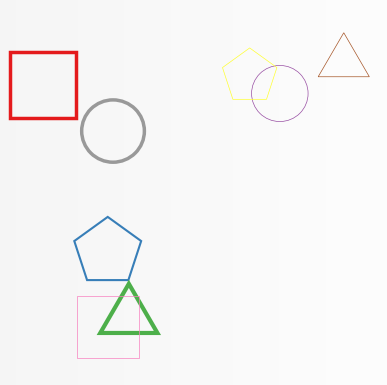[{"shape": "square", "thickness": 2.5, "radius": 0.42, "center": [0.112, 0.779]}, {"shape": "pentagon", "thickness": 1.5, "radius": 0.45, "center": [0.278, 0.346]}, {"shape": "triangle", "thickness": 3, "radius": 0.43, "center": [0.332, 0.178]}, {"shape": "circle", "thickness": 0.5, "radius": 0.36, "center": [0.722, 0.757]}, {"shape": "pentagon", "thickness": 0.5, "radius": 0.37, "center": [0.644, 0.802]}, {"shape": "triangle", "thickness": 0.5, "radius": 0.38, "center": [0.887, 0.839]}, {"shape": "square", "thickness": 0.5, "radius": 0.4, "center": [0.278, 0.151]}, {"shape": "circle", "thickness": 2.5, "radius": 0.4, "center": [0.292, 0.66]}]